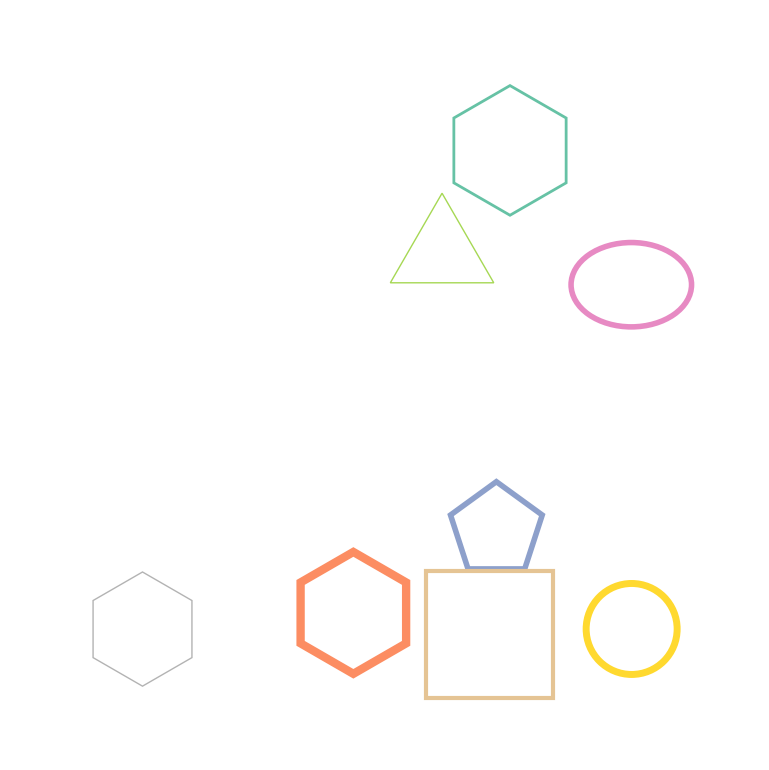[{"shape": "hexagon", "thickness": 1, "radius": 0.42, "center": [0.662, 0.805]}, {"shape": "hexagon", "thickness": 3, "radius": 0.4, "center": [0.459, 0.204]}, {"shape": "pentagon", "thickness": 2, "radius": 0.31, "center": [0.645, 0.312]}, {"shape": "oval", "thickness": 2, "radius": 0.39, "center": [0.82, 0.63]}, {"shape": "triangle", "thickness": 0.5, "radius": 0.39, "center": [0.574, 0.672]}, {"shape": "circle", "thickness": 2.5, "radius": 0.3, "center": [0.82, 0.183]}, {"shape": "square", "thickness": 1.5, "radius": 0.41, "center": [0.636, 0.176]}, {"shape": "hexagon", "thickness": 0.5, "radius": 0.37, "center": [0.185, 0.183]}]